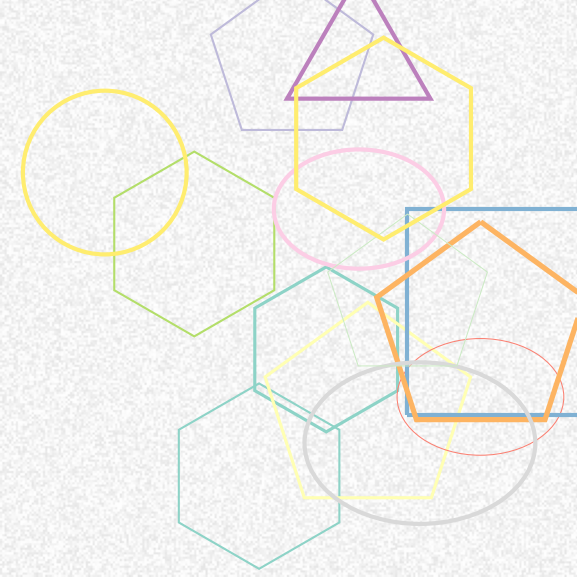[{"shape": "hexagon", "thickness": 1.5, "radius": 0.71, "center": [0.565, 0.394]}, {"shape": "hexagon", "thickness": 1, "radius": 0.8, "center": [0.449, 0.175]}, {"shape": "pentagon", "thickness": 1.5, "radius": 0.94, "center": [0.637, 0.289]}, {"shape": "pentagon", "thickness": 1, "radius": 0.74, "center": [0.506, 0.894]}, {"shape": "oval", "thickness": 0.5, "radius": 0.72, "center": [0.832, 0.312]}, {"shape": "square", "thickness": 2, "radius": 0.9, "center": [0.884, 0.459]}, {"shape": "pentagon", "thickness": 2.5, "radius": 0.95, "center": [0.832, 0.426]}, {"shape": "hexagon", "thickness": 1, "radius": 0.8, "center": [0.336, 0.577]}, {"shape": "oval", "thickness": 2, "radius": 0.74, "center": [0.622, 0.637]}, {"shape": "oval", "thickness": 2, "radius": 1.0, "center": [0.727, 0.232]}, {"shape": "triangle", "thickness": 2, "radius": 0.72, "center": [0.621, 0.9]}, {"shape": "pentagon", "thickness": 0.5, "radius": 0.73, "center": [0.706, 0.483]}, {"shape": "circle", "thickness": 2, "radius": 0.71, "center": [0.181, 0.7]}, {"shape": "hexagon", "thickness": 2, "radius": 0.87, "center": [0.664, 0.759]}]